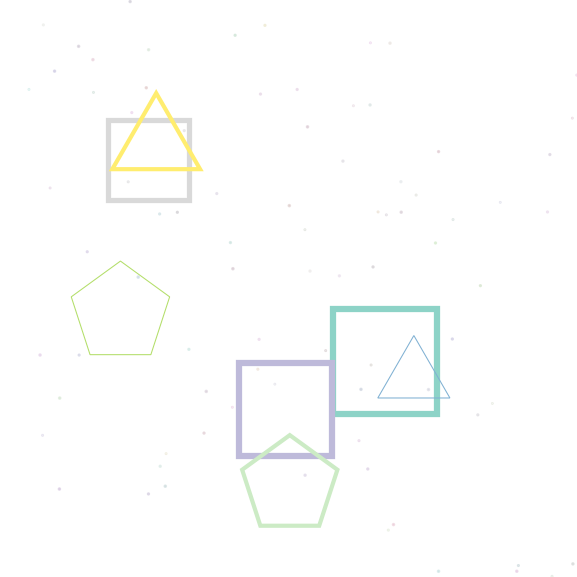[{"shape": "square", "thickness": 3, "radius": 0.45, "center": [0.667, 0.374]}, {"shape": "square", "thickness": 3, "radius": 0.4, "center": [0.494, 0.29]}, {"shape": "triangle", "thickness": 0.5, "radius": 0.36, "center": [0.717, 0.346]}, {"shape": "pentagon", "thickness": 0.5, "radius": 0.45, "center": [0.209, 0.457]}, {"shape": "square", "thickness": 2.5, "radius": 0.35, "center": [0.257, 0.722]}, {"shape": "pentagon", "thickness": 2, "radius": 0.43, "center": [0.502, 0.159]}, {"shape": "triangle", "thickness": 2, "radius": 0.44, "center": [0.27, 0.75]}]